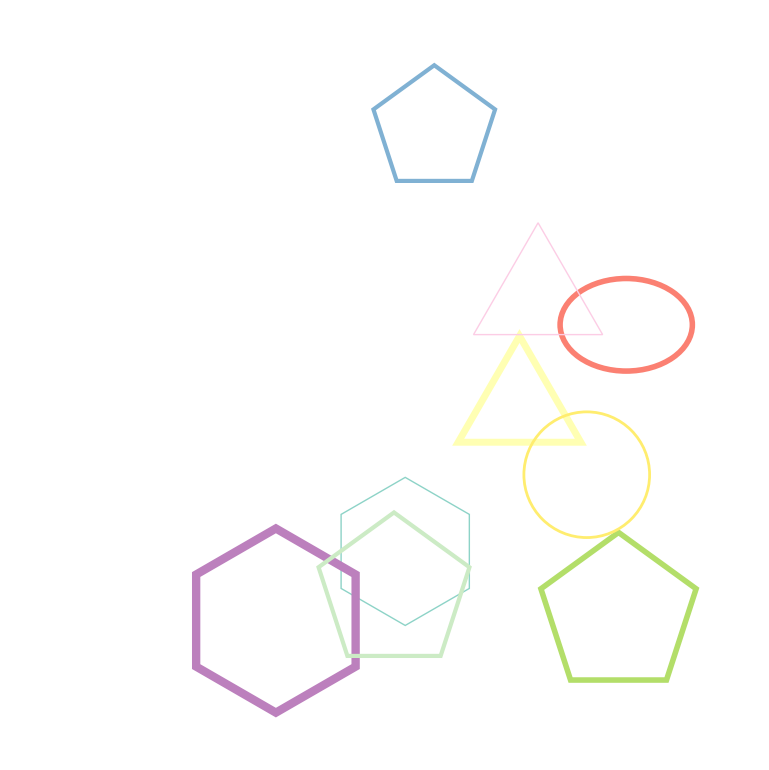[{"shape": "hexagon", "thickness": 0.5, "radius": 0.48, "center": [0.526, 0.284]}, {"shape": "triangle", "thickness": 2.5, "radius": 0.46, "center": [0.675, 0.472]}, {"shape": "oval", "thickness": 2, "radius": 0.43, "center": [0.813, 0.578]}, {"shape": "pentagon", "thickness": 1.5, "radius": 0.42, "center": [0.564, 0.832]}, {"shape": "pentagon", "thickness": 2, "radius": 0.53, "center": [0.803, 0.203]}, {"shape": "triangle", "thickness": 0.5, "radius": 0.48, "center": [0.699, 0.614]}, {"shape": "hexagon", "thickness": 3, "radius": 0.6, "center": [0.358, 0.194]}, {"shape": "pentagon", "thickness": 1.5, "radius": 0.52, "center": [0.512, 0.231]}, {"shape": "circle", "thickness": 1, "radius": 0.41, "center": [0.762, 0.383]}]